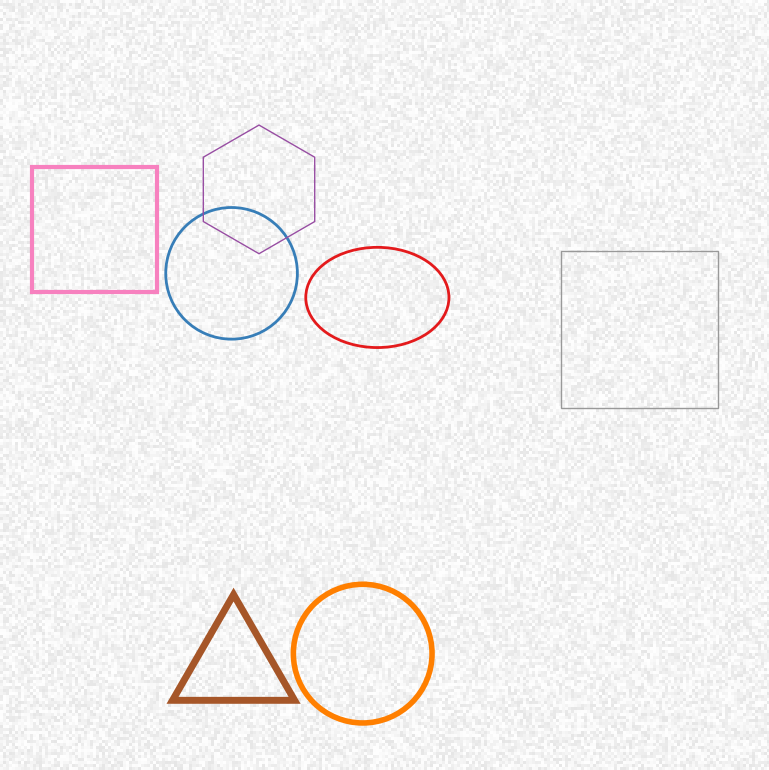[{"shape": "oval", "thickness": 1, "radius": 0.46, "center": [0.49, 0.614]}, {"shape": "circle", "thickness": 1, "radius": 0.43, "center": [0.301, 0.645]}, {"shape": "hexagon", "thickness": 0.5, "radius": 0.42, "center": [0.336, 0.754]}, {"shape": "circle", "thickness": 2, "radius": 0.45, "center": [0.471, 0.151]}, {"shape": "triangle", "thickness": 2.5, "radius": 0.46, "center": [0.303, 0.136]}, {"shape": "square", "thickness": 1.5, "radius": 0.41, "center": [0.123, 0.702]}, {"shape": "square", "thickness": 0.5, "radius": 0.51, "center": [0.831, 0.572]}]